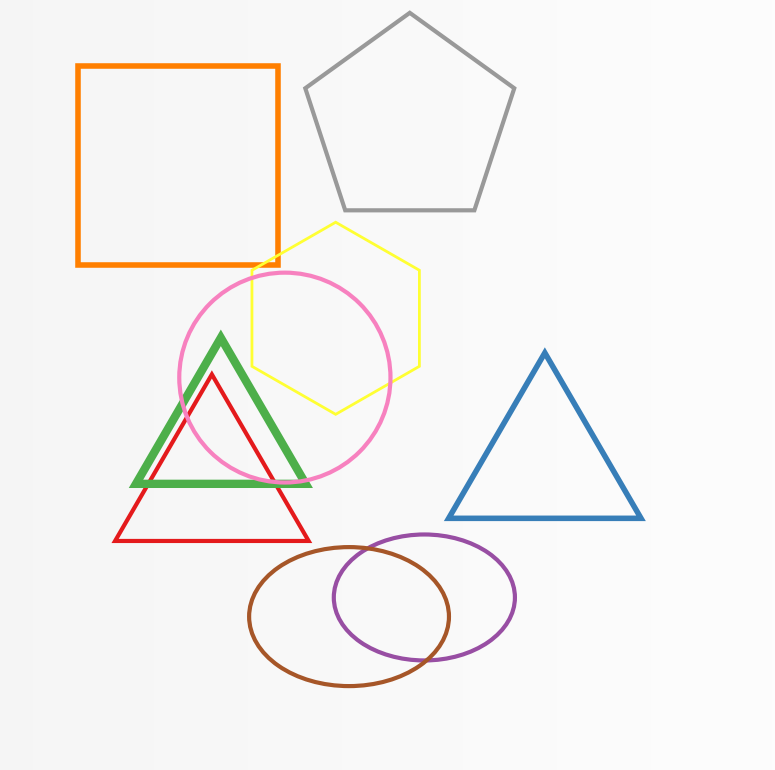[{"shape": "triangle", "thickness": 1.5, "radius": 0.72, "center": [0.273, 0.37]}, {"shape": "triangle", "thickness": 2, "radius": 0.72, "center": [0.703, 0.398]}, {"shape": "triangle", "thickness": 3, "radius": 0.63, "center": [0.285, 0.435]}, {"shape": "oval", "thickness": 1.5, "radius": 0.58, "center": [0.548, 0.224]}, {"shape": "square", "thickness": 2, "radius": 0.65, "center": [0.23, 0.785]}, {"shape": "hexagon", "thickness": 1, "radius": 0.62, "center": [0.433, 0.587]}, {"shape": "oval", "thickness": 1.5, "radius": 0.64, "center": [0.45, 0.199]}, {"shape": "circle", "thickness": 1.5, "radius": 0.68, "center": [0.368, 0.51]}, {"shape": "pentagon", "thickness": 1.5, "radius": 0.71, "center": [0.529, 0.842]}]